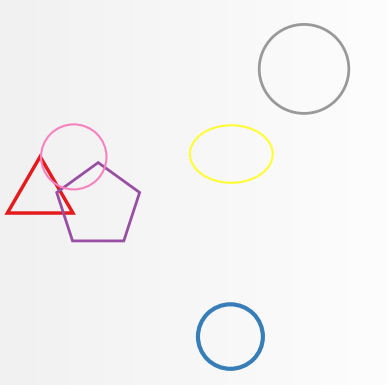[{"shape": "triangle", "thickness": 2.5, "radius": 0.49, "center": [0.104, 0.495]}, {"shape": "circle", "thickness": 3, "radius": 0.42, "center": [0.595, 0.126]}, {"shape": "pentagon", "thickness": 2, "radius": 0.56, "center": [0.253, 0.465]}, {"shape": "oval", "thickness": 1.5, "radius": 0.53, "center": [0.597, 0.6]}, {"shape": "circle", "thickness": 1.5, "radius": 0.42, "center": [0.19, 0.592]}, {"shape": "circle", "thickness": 2, "radius": 0.58, "center": [0.785, 0.821]}]